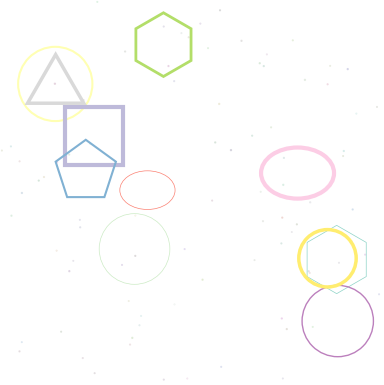[{"shape": "hexagon", "thickness": 0.5, "radius": 0.44, "center": [0.874, 0.326]}, {"shape": "circle", "thickness": 1.5, "radius": 0.48, "center": [0.144, 0.782]}, {"shape": "square", "thickness": 3, "radius": 0.38, "center": [0.244, 0.648]}, {"shape": "oval", "thickness": 0.5, "radius": 0.36, "center": [0.383, 0.506]}, {"shape": "pentagon", "thickness": 1.5, "radius": 0.41, "center": [0.223, 0.555]}, {"shape": "hexagon", "thickness": 2, "radius": 0.41, "center": [0.425, 0.884]}, {"shape": "oval", "thickness": 3, "radius": 0.47, "center": [0.773, 0.55]}, {"shape": "triangle", "thickness": 2.5, "radius": 0.42, "center": [0.145, 0.774]}, {"shape": "circle", "thickness": 1, "radius": 0.46, "center": [0.877, 0.166]}, {"shape": "circle", "thickness": 0.5, "radius": 0.46, "center": [0.349, 0.353]}, {"shape": "circle", "thickness": 2.5, "radius": 0.37, "center": [0.851, 0.329]}]